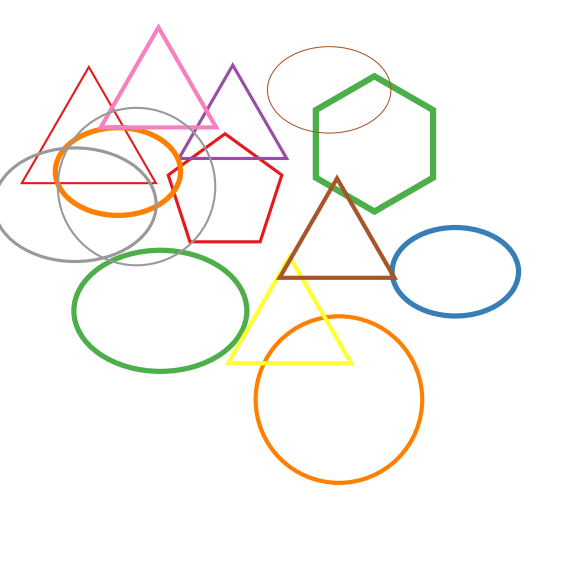[{"shape": "pentagon", "thickness": 1.5, "radius": 0.52, "center": [0.39, 0.664]}, {"shape": "triangle", "thickness": 1, "radius": 0.67, "center": [0.154, 0.749]}, {"shape": "oval", "thickness": 2.5, "radius": 0.55, "center": [0.789, 0.529]}, {"shape": "oval", "thickness": 2.5, "radius": 0.75, "center": [0.278, 0.461]}, {"shape": "hexagon", "thickness": 3, "radius": 0.59, "center": [0.648, 0.75]}, {"shape": "triangle", "thickness": 1.5, "radius": 0.54, "center": [0.403, 0.779]}, {"shape": "oval", "thickness": 2.5, "radius": 0.54, "center": [0.204, 0.702]}, {"shape": "circle", "thickness": 2, "radius": 0.72, "center": [0.587, 0.307]}, {"shape": "triangle", "thickness": 2, "radius": 0.62, "center": [0.502, 0.432]}, {"shape": "oval", "thickness": 0.5, "radius": 0.53, "center": [0.57, 0.844]}, {"shape": "triangle", "thickness": 2, "radius": 0.57, "center": [0.584, 0.575]}, {"shape": "triangle", "thickness": 2, "radius": 0.58, "center": [0.274, 0.836]}, {"shape": "circle", "thickness": 1, "radius": 0.68, "center": [0.236, 0.676]}, {"shape": "oval", "thickness": 1.5, "radius": 0.7, "center": [0.13, 0.645]}]